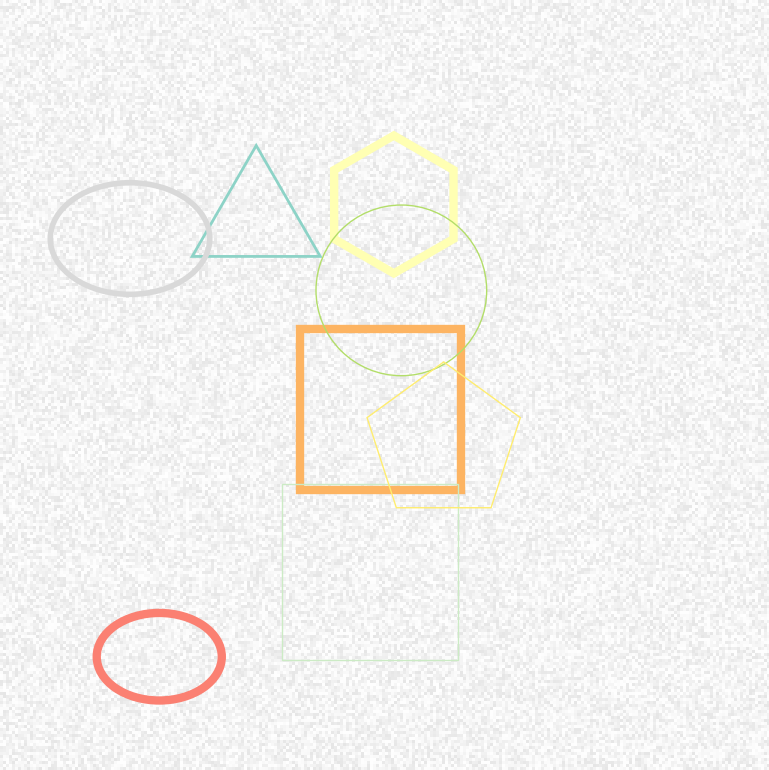[{"shape": "triangle", "thickness": 1, "radius": 0.48, "center": [0.333, 0.715]}, {"shape": "hexagon", "thickness": 3, "radius": 0.45, "center": [0.511, 0.734]}, {"shape": "oval", "thickness": 3, "radius": 0.41, "center": [0.207, 0.147]}, {"shape": "square", "thickness": 3, "radius": 0.52, "center": [0.494, 0.468]}, {"shape": "circle", "thickness": 0.5, "radius": 0.55, "center": [0.521, 0.623]}, {"shape": "oval", "thickness": 2, "radius": 0.52, "center": [0.169, 0.69]}, {"shape": "square", "thickness": 0.5, "radius": 0.57, "center": [0.481, 0.257]}, {"shape": "pentagon", "thickness": 0.5, "radius": 0.52, "center": [0.576, 0.425]}]